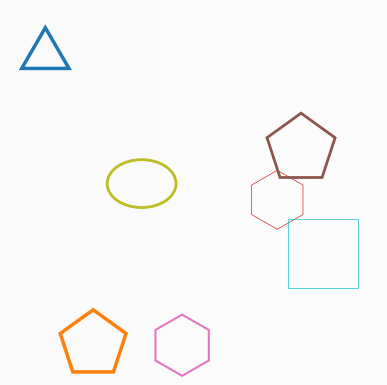[{"shape": "triangle", "thickness": 2.5, "radius": 0.35, "center": [0.117, 0.857]}, {"shape": "pentagon", "thickness": 2.5, "radius": 0.45, "center": [0.24, 0.106]}, {"shape": "hexagon", "thickness": 0.5, "radius": 0.38, "center": [0.716, 0.481]}, {"shape": "pentagon", "thickness": 2, "radius": 0.46, "center": [0.777, 0.614]}, {"shape": "hexagon", "thickness": 1.5, "radius": 0.4, "center": [0.47, 0.103]}, {"shape": "oval", "thickness": 2, "radius": 0.44, "center": [0.365, 0.523]}, {"shape": "square", "thickness": 0.5, "radius": 0.45, "center": [0.834, 0.342]}]